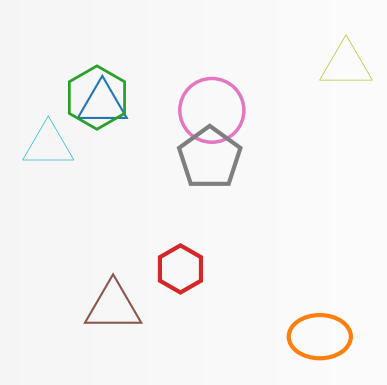[{"shape": "triangle", "thickness": 1.5, "radius": 0.36, "center": [0.264, 0.73]}, {"shape": "oval", "thickness": 3, "radius": 0.4, "center": [0.825, 0.126]}, {"shape": "hexagon", "thickness": 2, "radius": 0.41, "center": [0.25, 0.747]}, {"shape": "hexagon", "thickness": 3, "radius": 0.31, "center": [0.466, 0.301]}, {"shape": "triangle", "thickness": 1.5, "radius": 0.42, "center": [0.292, 0.204]}, {"shape": "circle", "thickness": 2.5, "radius": 0.41, "center": [0.547, 0.713]}, {"shape": "pentagon", "thickness": 3, "radius": 0.42, "center": [0.541, 0.59]}, {"shape": "triangle", "thickness": 0.5, "radius": 0.39, "center": [0.893, 0.831]}, {"shape": "triangle", "thickness": 0.5, "radius": 0.38, "center": [0.125, 0.623]}]